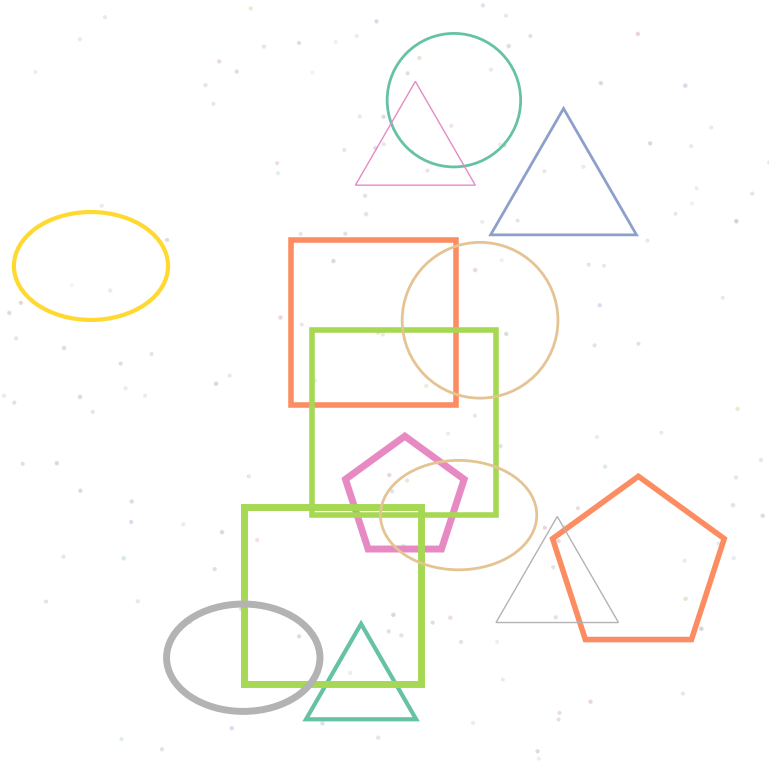[{"shape": "triangle", "thickness": 1.5, "radius": 0.41, "center": [0.469, 0.107]}, {"shape": "circle", "thickness": 1, "radius": 0.43, "center": [0.589, 0.87]}, {"shape": "square", "thickness": 2, "radius": 0.54, "center": [0.485, 0.581]}, {"shape": "pentagon", "thickness": 2, "radius": 0.59, "center": [0.829, 0.264]}, {"shape": "triangle", "thickness": 1, "radius": 0.55, "center": [0.732, 0.75]}, {"shape": "triangle", "thickness": 0.5, "radius": 0.45, "center": [0.539, 0.804]}, {"shape": "pentagon", "thickness": 2.5, "radius": 0.41, "center": [0.526, 0.353]}, {"shape": "square", "thickness": 2, "radius": 0.6, "center": [0.525, 0.452]}, {"shape": "square", "thickness": 2.5, "radius": 0.58, "center": [0.432, 0.226]}, {"shape": "oval", "thickness": 1.5, "radius": 0.5, "center": [0.118, 0.655]}, {"shape": "circle", "thickness": 1, "radius": 0.51, "center": [0.623, 0.584]}, {"shape": "oval", "thickness": 1, "radius": 0.51, "center": [0.596, 0.331]}, {"shape": "oval", "thickness": 2.5, "radius": 0.5, "center": [0.316, 0.146]}, {"shape": "triangle", "thickness": 0.5, "radius": 0.46, "center": [0.724, 0.237]}]